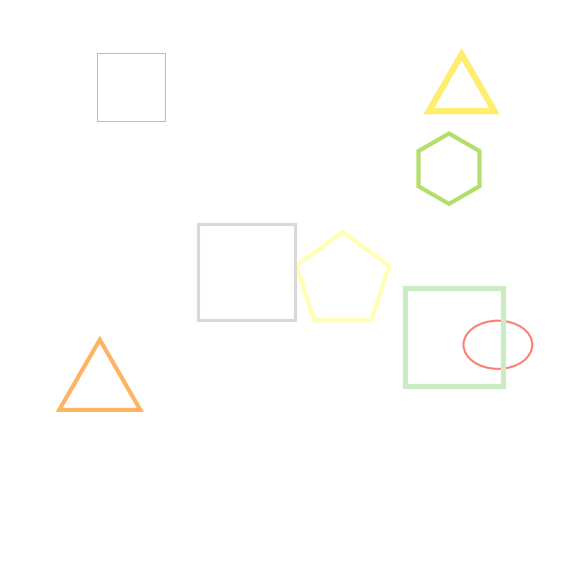[{"shape": "square", "thickness": 0.5, "radius": 0.29, "center": [0.227, 0.848]}, {"shape": "pentagon", "thickness": 2, "radius": 0.42, "center": [0.593, 0.513]}, {"shape": "oval", "thickness": 1, "radius": 0.3, "center": [0.862, 0.402]}, {"shape": "triangle", "thickness": 2, "radius": 0.41, "center": [0.173, 0.33]}, {"shape": "hexagon", "thickness": 2, "radius": 0.3, "center": [0.777, 0.707]}, {"shape": "square", "thickness": 1.5, "radius": 0.42, "center": [0.427, 0.528]}, {"shape": "square", "thickness": 2.5, "radius": 0.42, "center": [0.786, 0.415]}, {"shape": "triangle", "thickness": 3, "radius": 0.33, "center": [0.799, 0.84]}]